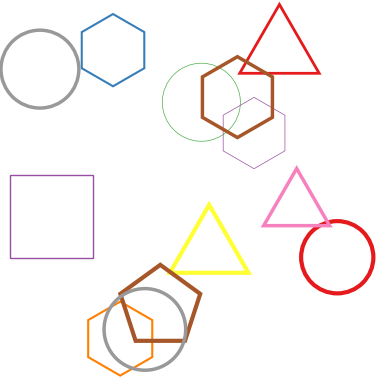[{"shape": "triangle", "thickness": 2, "radius": 0.6, "center": [0.726, 0.869]}, {"shape": "circle", "thickness": 3, "radius": 0.47, "center": [0.876, 0.332]}, {"shape": "hexagon", "thickness": 1.5, "radius": 0.47, "center": [0.294, 0.87]}, {"shape": "circle", "thickness": 0.5, "radius": 0.51, "center": [0.523, 0.734]}, {"shape": "hexagon", "thickness": 0.5, "radius": 0.46, "center": [0.66, 0.654]}, {"shape": "square", "thickness": 1, "radius": 0.54, "center": [0.133, 0.437]}, {"shape": "hexagon", "thickness": 1.5, "radius": 0.48, "center": [0.312, 0.121]}, {"shape": "triangle", "thickness": 3, "radius": 0.59, "center": [0.543, 0.35]}, {"shape": "pentagon", "thickness": 3, "radius": 0.55, "center": [0.416, 0.203]}, {"shape": "hexagon", "thickness": 2.5, "radius": 0.52, "center": [0.617, 0.748]}, {"shape": "triangle", "thickness": 2.5, "radius": 0.49, "center": [0.771, 0.463]}, {"shape": "circle", "thickness": 2.5, "radius": 0.51, "center": [0.104, 0.82]}, {"shape": "circle", "thickness": 2.5, "radius": 0.53, "center": [0.376, 0.144]}]